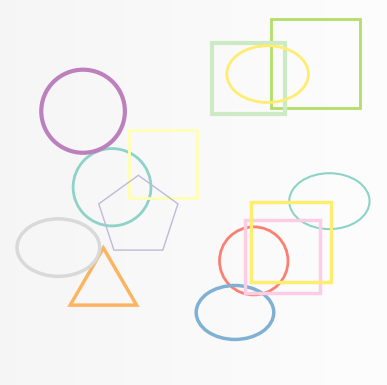[{"shape": "oval", "thickness": 1.5, "radius": 0.52, "center": [0.85, 0.478]}, {"shape": "circle", "thickness": 2, "radius": 0.5, "center": [0.289, 0.514]}, {"shape": "square", "thickness": 2, "radius": 0.44, "center": [0.421, 0.574]}, {"shape": "pentagon", "thickness": 1, "radius": 0.54, "center": [0.357, 0.437]}, {"shape": "circle", "thickness": 2, "radius": 0.44, "center": [0.655, 0.322]}, {"shape": "oval", "thickness": 2.5, "radius": 0.5, "center": [0.606, 0.188]}, {"shape": "triangle", "thickness": 2.5, "radius": 0.49, "center": [0.267, 0.257]}, {"shape": "square", "thickness": 2, "radius": 0.57, "center": [0.814, 0.835]}, {"shape": "square", "thickness": 2.5, "radius": 0.48, "center": [0.729, 0.334]}, {"shape": "oval", "thickness": 2.5, "radius": 0.53, "center": [0.151, 0.357]}, {"shape": "circle", "thickness": 3, "radius": 0.54, "center": [0.214, 0.711]}, {"shape": "square", "thickness": 3, "radius": 0.47, "center": [0.641, 0.796]}, {"shape": "square", "thickness": 2.5, "radius": 0.52, "center": [0.75, 0.371]}, {"shape": "oval", "thickness": 2, "radius": 0.53, "center": [0.691, 0.807]}]